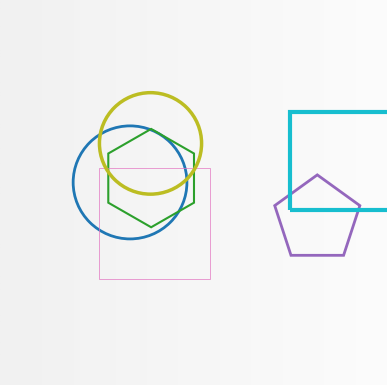[{"shape": "circle", "thickness": 2, "radius": 0.73, "center": [0.336, 0.526]}, {"shape": "hexagon", "thickness": 1.5, "radius": 0.64, "center": [0.39, 0.537]}, {"shape": "pentagon", "thickness": 2, "radius": 0.58, "center": [0.819, 0.43]}, {"shape": "square", "thickness": 0.5, "radius": 0.72, "center": [0.398, 0.419]}, {"shape": "circle", "thickness": 2.5, "radius": 0.66, "center": [0.388, 0.627]}, {"shape": "square", "thickness": 3, "radius": 0.64, "center": [0.876, 0.582]}]